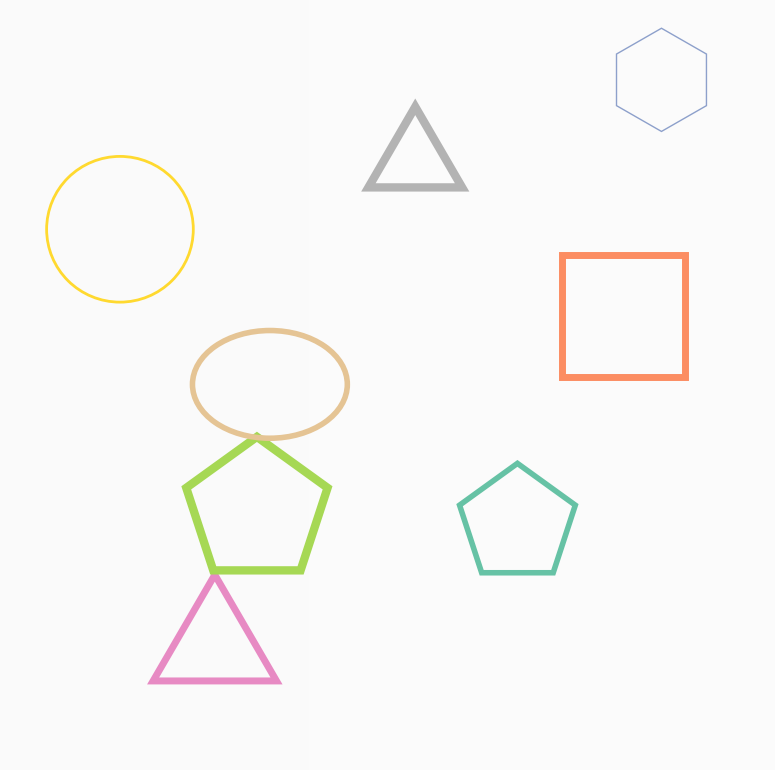[{"shape": "pentagon", "thickness": 2, "radius": 0.39, "center": [0.668, 0.32]}, {"shape": "square", "thickness": 2.5, "radius": 0.4, "center": [0.805, 0.59]}, {"shape": "hexagon", "thickness": 0.5, "radius": 0.34, "center": [0.854, 0.896]}, {"shape": "triangle", "thickness": 2.5, "radius": 0.46, "center": [0.277, 0.162]}, {"shape": "pentagon", "thickness": 3, "radius": 0.48, "center": [0.331, 0.337]}, {"shape": "circle", "thickness": 1, "radius": 0.47, "center": [0.155, 0.702]}, {"shape": "oval", "thickness": 2, "radius": 0.5, "center": [0.348, 0.501]}, {"shape": "triangle", "thickness": 3, "radius": 0.35, "center": [0.536, 0.792]}]